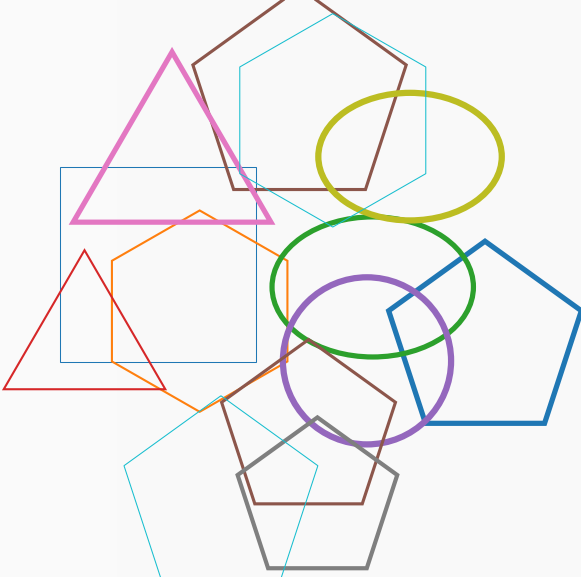[{"shape": "square", "thickness": 0.5, "radius": 0.84, "center": [0.272, 0.541]}, {"shape": "pentagon", "thickness": 2.5, "radius": 0.87, "center": [0.834, 0.407]}, {"shape": "hexagon", "thickness": 1, "radius": 0.87, "center": [0.344, 0.46]}, {"shape": "oval", "thickness": 2.5, "radius": 0.87, "center": [0.641, 0.502]}, {"shape": "triangle", "thickness": 1, "radius": 0.8, "center": [0.145, 0.405]}, {"shape": "circle", "thickness": 3, "radius": 0.72, "center": [0.631, 0.374]}, {"shape": "pentagon", "thickness": 1.5, "radius": 0.79, "center": [0.531, 0.254]}, {"shape": "pentagon", "thickness": 1.5, "radius": 0.96, "center": [0.515, 0.827]}, {"shape": "triangle", "thickness": 2.5, "radius": 0.98, "center": [0.296, 0.713]}, {"shape": "pentagon", "thickness": 2, "radius": 0.72, "center": [0.546, 0.132]}, {"shape": "oval", "thickness": 3, "radius": 0.79, "center": [0.705, 0.728]}, {"shape": "hexagon", "thickness": 0.5, "radius": 0.92, "center": [0.573, 0.791]}, {"shape": "pentagon", "thickness": 0.5, "radius": 0.88, "center": [0.38, 0.139]}]